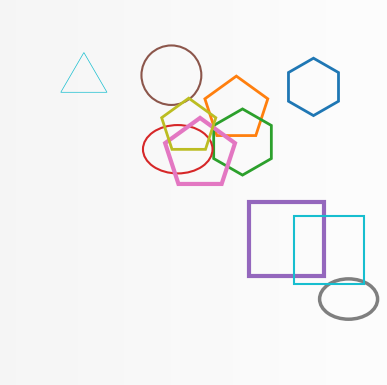[{"shape": "hexagon", "thickness": 2, "radius": 0.37, "center": [0.809, 0.774]}, {"shape": "pentagon", "thickness": 2, "radius": 0.43, "center": [0.61, 0.717]}, {"shape": "hexagon", "thickness": 2, "radius": 0.43, "center": [0.626, 0.631]}, {"shape": "oval", "thickness": 1.5, "radius": 0.45, "center": [0.459, 0.612]}, {"shape": "square", "thickness": 3, "radius": 0.48, "center": [0.739, 0.379]}, {"shape": "circle", "thickness": 1.5, "radius": 0.39, "center": [0.442, 0.805]}, {"shape": "pentagon", "thickness": 3, "radius": 0.47, "center": [0.516, 0.599]}, {"shape": "oval", "thickness": 2.5, "radius": 0.37, "center": [0.9, 0.223]}, {"shape": "pentagon", "thickness": 2, "radius": 0.37, "center": [0.487, 0.672]}, {"shape": "triangle", "thickness": 0.5, "radius": 0.34, "center": [0.216, 0.795]}, {"shape": "square", "thickness": 1.5, "radius": 0.45, "center": [0.849, 0.351]}]